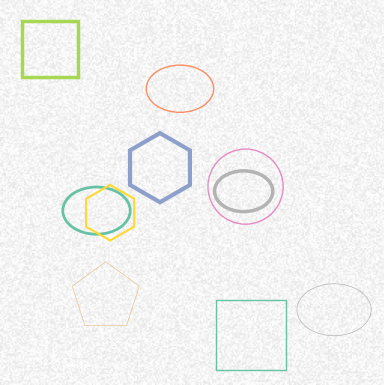[{"shape": "oval", "thickness": 2, "radius": 0.44, "center": [0.251, 0.453]}, {"shape": "square", "thickness": 1, "radius": 0.45, "center": [0.652, 0.13]}, {"shape": "oval", "thickness": 1, "radius": 0.44, "center": [0.467, 0.77]}, {"shape": "hexagon", "thickness": 3, "radius": 0.45, "center": [0.415, 0.565]}, {"shape": "circle", "thickness": 1, "radius": 0.49, "center": [0.638, 0.515]}, {"shape": "square", "thickness": 2.5, "radius": 0.37, "center": [0.129, 0.873]}, {"shape": "hexagon", "thickness": 1.5, "radius": 0.36, "center": [0.286, 0.448]}, {"shape": "pentagon", "thickness": 0.5, "radius": 0.46, "center": [0.275, 0.228]}, {"shape": "oval", "thickness": 0.5, "radius": 0.48, "center": [0.868, 0.195]}, {"shape": "oval", "thickness": 2.5, "radius": 0.38, "center": [0.633, 0.503]}]